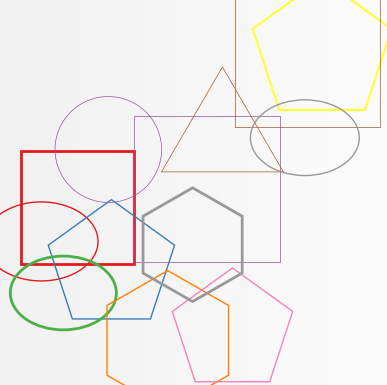[{"shape": "square", "thickness": 2, "radius": 0.73, "center": [0.2, 0.46]}, {"shape": "oval", "thickness": 1, "radius": 0.73, "center": [0.106, 0.373]}, {"shape": "pentagon", "thickness": 1, "radius": 0.86, "center": [0.288, 0.31]}, {"shape": "oval", "thickness": 2, "radius": 0.68, "center": [0.163, 0.239]}, {"shape": "square", "thickness": 0.5, "radius": 0.94, "center": [0.533, 0.509]}, {"shape": "circle", "thickness": 0.5, "radius": 0.69, "center": [0.279, 0.612]}, {"shape": "hexagon", "thickness": 1, "radius": 0.91, "center": [0.433, 0.116]}, {"shape": "pentagon", "thickness": 1.5, "radius": 0.94, "center": [0.831, 0.867]}, {"shape": "square", "thickness": 0.5, "radius": 0.94, "center": [0.795, 0.857]}, {"shape": "triangle", "thickness": 0.5, "radius": 0.91, "center": [0.574, 0.644]}, {"shape": "pentagon", "thickness": 1, "radius": 0.82, "center": [0.6, 0.141]}, {"shape": "oval", "thickness": 1, "radius": 0.7, "center": [0.787, 0.642]}, {"shape": "hexagon", "thickness": 2, "radius": 0.74, "center": [0.497, 0.364]}]